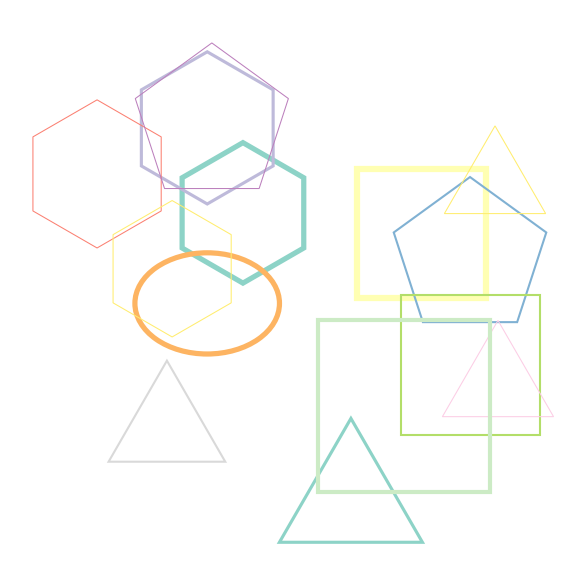[{"shape": "triangle", "thickness": 1.5, "radius": 0.71, "center": [0.608, 0.132]}, {"shape": "hexagon", "thickness": 2.5, "radius": 0.61, "center": [0.421, 0.631]}, {"shape": "square", "thickness": 3, "radius": 0.56, "center": [0.73, 0.595]}, {"shape": "hexagon", "thickness": 1.5, "radius": 0.66, "center": [0.359, 0.778]}, {"shape": "hexagon", "thickness": 0.5, "radius": 0.64, "center": [0.168, 0.698]}, {"shape": "pentagon", "thickness": 1, "radius": 0.69, "center": [0.814, 0.554]}, {"shape": "oval", "thickness": 2.5, "radius": 0.63, "center": [0.359, 0.474]}, {"shape": "square", "thickness": 1, "radius": 0.6, "center": [0.815, 0.367]}, {"shape": "triangle", "thickness": 0.5, "radius": 0.56, "center": [0.862, 0.333]}, {"shape": "triangle", "thickness": 1, "radius": 0.58, "center": [0.289, 0.258]}, {"shape": "pentagon", "thickness": 0.5, "radius": 0.7, "center": [0.367, 0.785]}, {"shape": "square", "thickness": 2, "radius": 0.74, "center": [0.7, 0.296]}, {"shape": "hexagon", "thickness": 0.5, "radius": 0.59, "center": [0.298, 0.534]}, {"shape": "triangle", "thickness": 0.5, "radius": 0.51, "center": [0.857, 0.68]}]